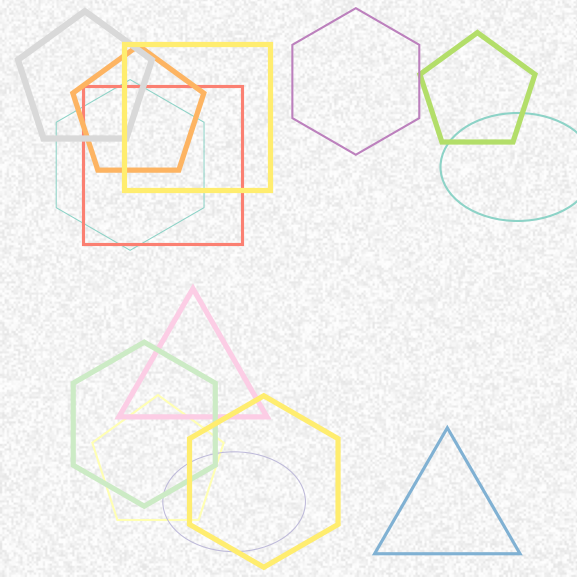[{"shape": "oval", "thickness": 1, "radius": 0.67, "center": [0.896, 0.71]}, {"shape": "hexagon", "thickness": 0.5, "radius": 0.74, "center": [0.225, 0.713]}, {"shape": "pentagon", "thickness": 1, "radius": 0.6, "center": [0.274, 0.195]}, {"shape": "oval", "thickness": 0.5, "radius": 0.62, "center": [0.405, 0.13]}, {"shape": "square", "thickness": 1.5, "radius": 0.69, "center": [0.281, 0.713]}, {"shape": "triangle", "thickness": 1.5, "radius": 0.73, "center": [0.775, 0.113]}, {"shape": "pentagon", "thickness": 2.5, "radius": 0.6, "center": [0.24, 0.801]}, {"shape": "pentagon", "thickness": 2.5, "radius": 0.52, "center": [0.827, 0.838]}, {"shape": "triangle", "thickness": 2.5, "radius": 0.74, "center": [0.334, 0.351]}, {"shape": "pentagon", "thickness": 3, "radius": 0.61, "center": [0.147, 0.858]}, {"shape": "hexagon", "thickness": 1, "radius": 0.63, "center": [0.616, 0.858]}, {"shape": "hexagon", "thickness": 2.5, "radius": 0.71, "center": [0.25, 0.265]}, {"shape": "hexagon", "thickness": 2.5, "radius": 0.74, "center": [0.457, 0.165]}, {"shape": "square", "thickness": 2.5, "radius": 0.63, "center": [0.341, 0.797]}]